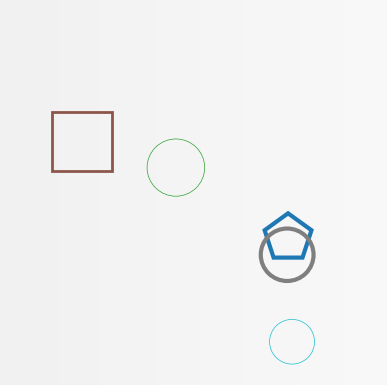[{"shape": "pentagon", "thickness": 3, "radius": 0.32, "center": [0.743, 0.382]}, {"shape": "circle", "thickness": 0.5, "radius": 0.37, "center": [0.454, 0.565]}, {"shape": "square", "thickness": 2, "radius": 0.39, "center": [0.213, 0.632]}, {"shape": "circle", "thickness": 3, "radius": 0.34, "center": [0.741, 0.338]}, {"shape": "circle", "thickness": 0.5, "radius": 0.29, "center": [0.754, 0.112]}]